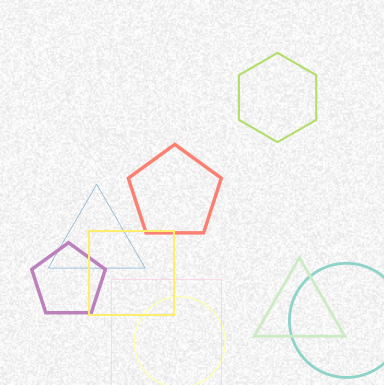[{"shape": "circle", "thickness": 2, "radius": 0.74, "center": [0.9, 0.168]}, {"shape": "circle", "thickness": 1, "radius": 0.59, "center": [0.467, 0.111]}, {"shape": "pentagon", "thickness": 2.5, "radius": 0.64, "center": [0.454, 0.498]}, {"shape": "triangle", "thickness": 0.5, "radius": 0.73, "center": [0.251, 0.376]}, {"shape": "hexagon", "thickness": 1.5, "radius": 0.58, "center": [0.721, 0.747]}, {"shape": "square", "thickness": 0.5, "radius": 0.71, "center": [0.431, 0.133]}, {"shape": "pentagon", "thickness": 2.5, "radius": 0.5, "center": [0.178, 0.269]}, {"shape": "triangle", "thickness": 2, "radius": 0.68, "center": [0.778, 0.195]}, {"shape": "square", "thickness": 1.5, "radius": 0.55, "center": [0.342, 0.291]}]